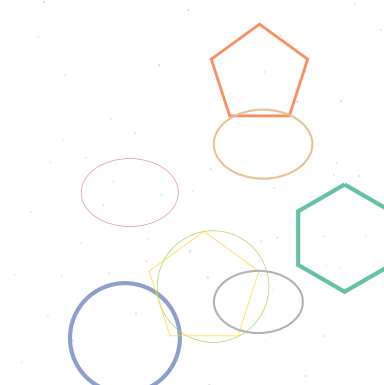[{"shape": "hexagon", "thickness": 3, "radius": 0.7, "center": [0.895, 0.381]}, {"shape": "pentagon", "thickness": 2, "radius": 0.66, "center": [0.674, 0.806]}, {"shape": "circle", "thickness": 3, "radius": 0.71, "center": [0.324, 0.122]}, {"shape": "oval", "thickness": 0.5, "radius": 0.63, "center": [0.337, 0.5]}, {"shape": "circle", "thickness": 0.5, "radius": 0.72, "center": [0.553, 0.256]}, {"shape": "pentagon", "thickness": 0.5, "radius": 0.75, "center": [0.53, 0.249]}, {"shape": "oval", "thickness": 1.5, "radius": 0.64, "center": [0.683, 0.626]}, {"shape": "oval", "thickness": 1.5, "radius": 0.58, "center": [0.671, 0.216]}]